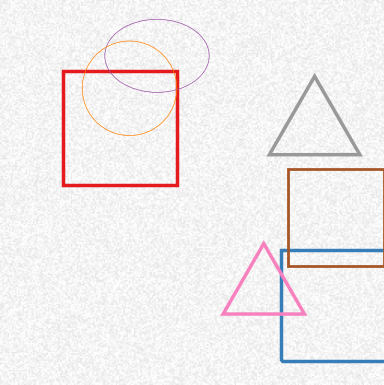[{"shape": "square", "thickness": 2.5, "radius": 0.74, "center": [0.312, 0.668]}, {"shape": "square", "thickness": 2.5, "radius": 0.72, "center": [0.872, 0.206]}, {"shape": "oval", "thickness": 0.5, "radius": 0.68, "center": [0.408, 0.855]}, {"shape": "circle", "thickness": 0.5, "radius": 0.61, "center": [0.336, 0.771]}, {"shape": "square", "thickness": 2, "radius": 0.62, "center": [0.873, 0.435]}, {"shape": "triangle", "thickness": 2.5, "radius": 0.61, "center": [0.685, 0.245]}, {"shape": "triangle", "thickness": 2.5, "radius": 0.68, "center": [0.817, 0.666]}]